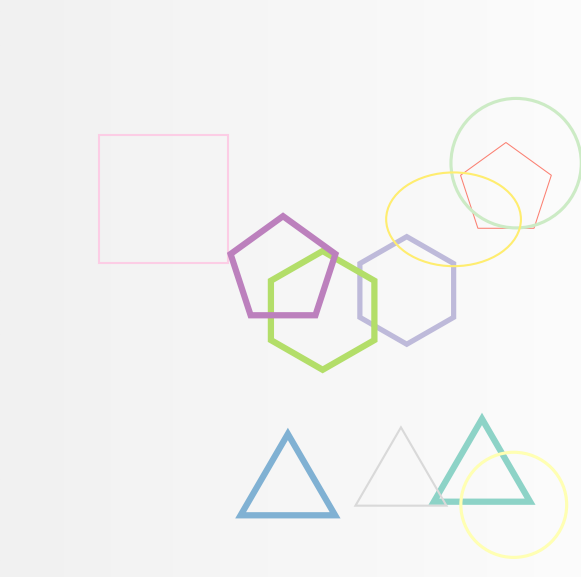[{"shape": "triangle", "thickness": 3, "radius": 0.48, "center": [0.829, 0.178]}, {"shape": "circle", "thickness": 1.5, "radius": 0.46, "center": [0.884, 0.125]}, {"shape": "hexagon", "thickness": 2.5, "radius": 0.47, "center": [0.7, 0.496]}, {"shape": "pentagon", "thickness": 0.5, "radius": 0.41, "center": [0.87, 0.67]}, {"shape": "triangle", "thickness": 3, "radius": 0.47, "center": [0.495, 0.154]}, {"shape": "hexagon", "thickness": 3, "radius": 0.51, "center": [0.555, 0.462]}, {"shape": "square", "thickness": 1, "radius": 0.56, "center": [0.281, 0.655]}, {"shape": "triangle", "thickness": 1, "radius": 0.45, "center": [0.69, 0.169]}, {"shape": "pentagon", "thickness": 3, "radius": 0.47, "center": [0.487, 0.53]}, {"shape": "circle", "thickness": 1.5, "radius": 0.56, "center": [0.888, 0.717]}, {"shape": "oval", "thickness": 1, "radius": 0.58, "center": [0.78, 0.619]}]